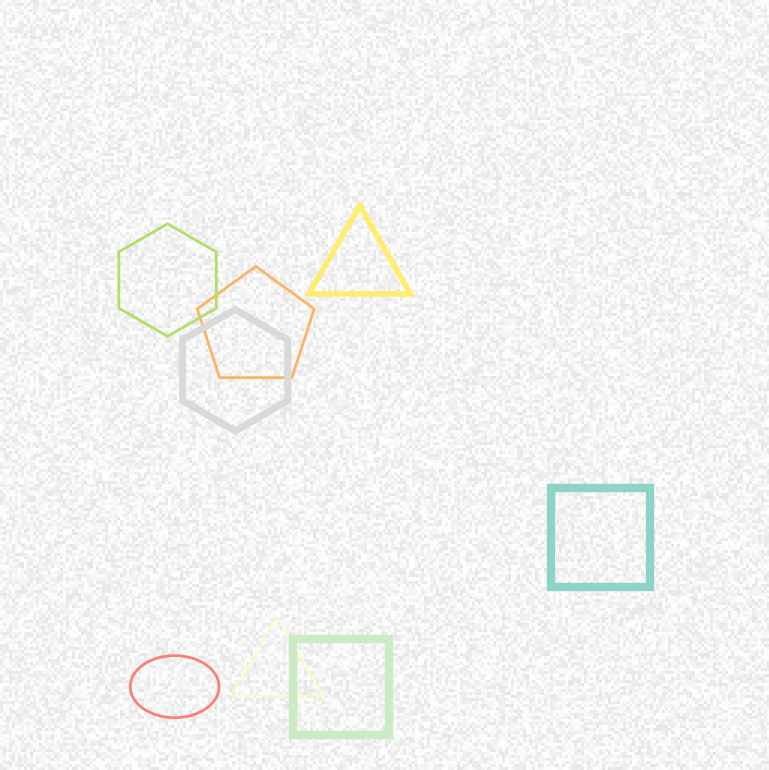[{"shape": "square", "thickness": 3, "radius": 0.32, "center": [0.78, 0.302]}, {"shape": "triangle", "thickness": 0.5, "radius": 0.34, "center": [0.36, 0.131]}, {"shape": "oval", "thickness": 1, "radius": 0.29, "center": [0.227, 0.108]}, {"shape": "pentagon", "thickness": 1, "radius": 0.4, "center": [0.332, 0.574]}, {"shape": "hexagon", "thickness": 1, "radius": 0.37, "center": [0.218, 0.636]}, {"shape": "hexagon", "thickness": 2.5, "radius": 0.39, "center": [0.305, 0.519]}, {"shape": "square", "thickness": 3, "radius": 0.31, "center": [0.442, 0.108]}, {"shape": "triangle", "thickness": 2, "radius": 0.38, "center": [0.467, 0.656]}]